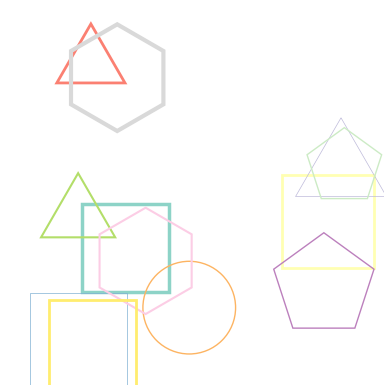[{"shape": "square", "thickness": 2.5, "radius": 0.57, "center": [0.326, 0.356]}, {"shape": "square", "thickness": 2, "radius": 0.6, "center": [0.852, 0.424]}, {"shape": "triangle", "thickness": 0.5, "radius": 0.68, "center": [0.886, 0.558]}, {"shape": "triangle", "thickness": 2, "radius": 0.51, "center": [0.236, 0.836]}, {"shape": "square", "thickness": 0.5, "radius": 0.63, "center": [0.204, 0.111]}, {"shape": "circle", "thickness": 1, "radius": 0.6, "center": [0.492, 0.201]}, {"shape": "triangle", "thickness": 1.5, "radius": 0.56, "center": [0.203, 0.439]}, {"shape": "hexagon", "thickness": 1.5, "radius": 0.69, "center": [0.378, 0.322]}, {"shape": "hexagon", "thickness": 3, "radius": 0.69, "center": [0.304, 0.798]}, {"shape": "pentagon", "thickness": 1, "radius": 0.68, "center": [0.841, 0.258]}, {"shape": "pentagon", "thickness": 1, "radius": 0.51, "center": [0.894, 0.567]}, {"shape": "square", "thickness": 2, "radius": 0.57, "center": [0.241, 0.108]}]